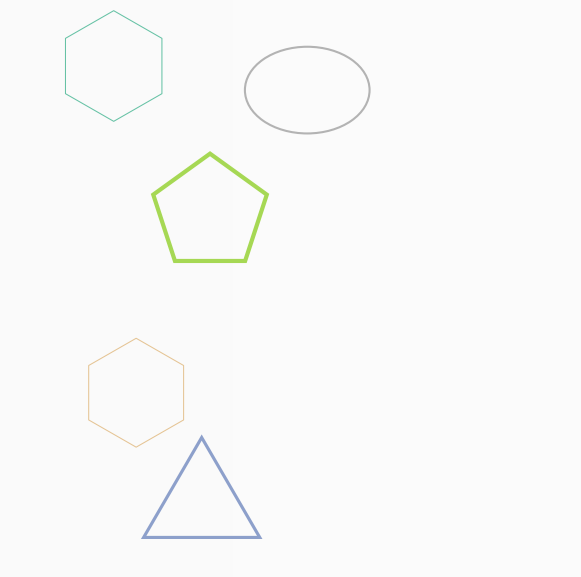[{"shape": "hexagon", "thickness": 0.5, "radius": 0.48, "center": [0.196, 0.885]}, {"shape": "triangle", "thickness": 1.5, "radius": 0.58, "center": [0.347, 0.126]}, {"shape": "pentagon", "thickness": 2, "radius": 0.51, "center": [0.361, 0.63]}, {"shape": "hexagon", "thickness": 0.5, "radius": 0.47, "center": [0.234, 0.319]}, {"shape": "oval", "thickness": 1, "radius": 0.54, "center": [0.529, 0.843]}]